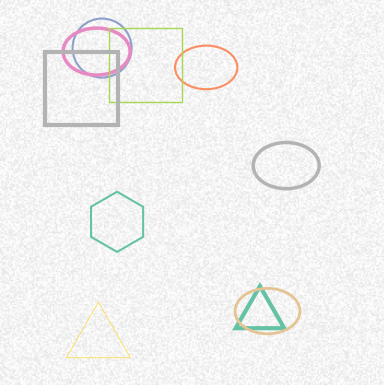[{"shape": "hexagon", "thickness": 1.5, "radius": 0.39, "center": [0.304, 0.424]}, {"shape": "triangle", "thickness": 3, "radius": 0.36, "center": [0.675, 0.184]}, {"shape": "oval", "thickness": 1.5, "radius": 0.4, "center": [0.536, 0.825]}, {"shape": "circle", "thickness": 1.5, "radius": 0.38, "center": [0.265, 0.875]}, {"shape": "oval", "thickness": 2.5, "radius": 0.44, "center": [0.251, 0.866]}, {"shape": "square", "thickness": 1, "radius": 0.48, "center": [0.378, 0.832]}, {"shape": "triangle", "thickness": 0.5, "radius": 0.48, "center": [0.256, 0.119]}, {"shape": "oval", "thickness": 2, "radius": 0.42, "center": [0.695, 0.192]}, {"shape": "square", "thickness": 3, "radius": 0.47, "center": [0.213, 0.77]}, {"shape": "oval", "thickness": 2.5, "radius": 0.43, "center": [0.743, 0.57]}]